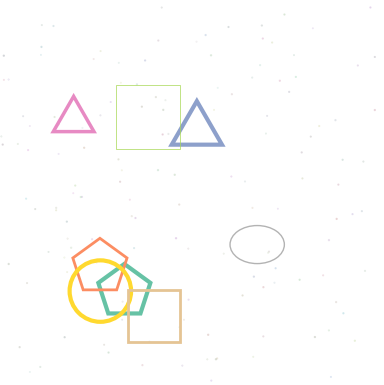[{"shape": "pentagon", "thickness": 3, "radius": 0.36, "center": [0.323, 0.243]}, {"shape": "pentagon", "thickness": 2, "radius": 0.37, "center": [0.26, 0.307]}, {"shape": "triangle", "thickness": 3, "radius": 0.38, "center": [0.511, 0.662]}, {"shape": "triangle", "thickness": 2.5, "radius": 0.3, "center": [0.191, 0.689]}, {"shape": "square", "thickness": 0.5, "radius": 0.42, "center": [0.385, 0.695]}, {"shape": "circle", "thickness": 3, "radius": 0.4, "center": [0.261, 0.244]}, {"shape": "square", "thickness": 2, "radius": 0.34, "center": [0.4, 0.179]}, {"shape": "oval", "thickness": 1, "radius": 0.35, "center": [0.668, 0.365]}]